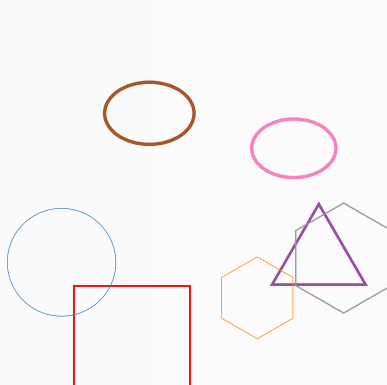[{"shape": "square", "thickness": 1.5, "radius": 0.75, "center": [0.342, 0.107]}, {"shape": "circle", "thickness": 0.5, "radius": 0.7, "center": [0.159, 0.319]}, {"shape": "triangle", "thickness": 2, "radius": 0.7, "center": [0.823, 0.33]}, {"shape": "hexagon", "thickness": 0.5, "radius": 0.53, "center": [0.664, 0.226]}, {"shape": "oval", "thickness": 2.5, "radius": 0.58, "center": [0.385, 0.706]}, {"shape": "oval", "thickness": 2.5, "radius": 0.54, "center": [0.758, 0.615]}, {"shape": "hexagon", "thickness": 1, "radius": 0.71, "center": [0.887, 0.33]}]